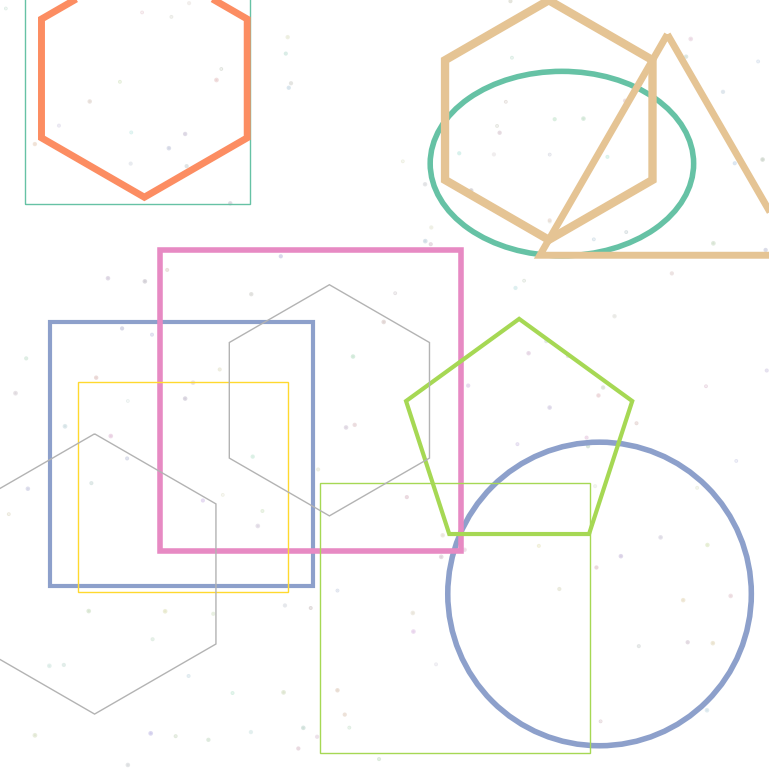[{"shape": "square", "thickness": 0.5, "radius": 0.73, "center": [0.178, 0.881]}, {"shape": "oval", "thickness": 2, "radius": 0.86, "center": [0.73, 0.788]}, {"shape": "hexagon", "thickness": 2.5, "radius": 0.77, "center": [0.187, 0.898]}, {"shape": "circle", "thickness": 2, "radius": 0.99, "center": [0.779, 0.229]}, {"shape": "square", "thickness": 1.5, "radius": 0.85, "center": [0.236, 0.41]}, {"shape": "square", "thickness": 2, "radius": 0.98, "center": [0.403, 0.48]}, {"shape": "pentagon", "thickness": 1.5, "radius": 0.77, "center": [0.674, 0.431]}, {"shape": "square", "thickness": 0.5, "radius": 0.88, "center": [0.591, 0.197]}, {"shape": "square", "thickness": 0.5, "radius": 0.68, "center": [0.238, 0.368]}, {"shape": "triangle", "thickness": 2.5, "radius": 0.96, "center": [0.867, 0.764]}, {"shape": "hexagon", "thickness": 3, "radius": 0.78, "center": [0.713, 0.844]}, {"shape": "hexagon", "thickness": 0.5, "radius": 0.75, "center": [0.428, 0.48]}, {"shape": "hexagon", "thickness": 0.5, "radius": 0.91, "center": [0.123, 0.255]}]